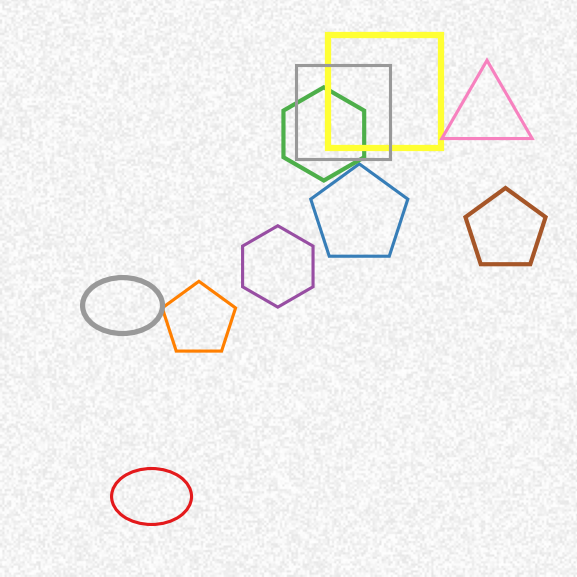[{"shape": "oval", "thickness": 1.5, "radius": 0.35, "center": [0.262, 0.139]}, {"shape": "pentagon", "thickness": 1.5, "radius": 0.44, "center": [0.622, 0.627]}, {"shape": "hexagon", "thickness": 2, "radius": 0.4, "center": [0.561, 0.767]}, {"shape": "hexagon", "thickness": 1.5, "radius": 0.35, "center": [0.481, 0.538]}, {"shape": "pentagon", "thickness": 1.5, "radius": 0.33, "center": [0.344, 0.445]}, {"shape": "square", "thickness": 3, "radius": 0.49, "center": [0.666, 0.84]}, {"shape": "pentagon", "thickness": 2, "radius": 0.36, "center": [0.875, 0.601]}, {"shape": "triangle", "thickness": 1.5, "radius": 0.45, "center": [0.843, 0.804]}, {"shape": "square", "thickness": 1.5, "radius": 0.41, "center": [0.593, 0.805]}, {"shape": "oval", "thickness": 2.5, "radius": 0.35, "center": [0.212, 0.47]}]